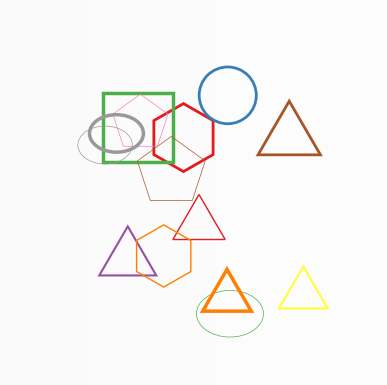[{"shape": "triangle", "thickness": 1, "radius": 0.39, "center": [0.514, 0.417]}, {"shape": "hexagon", "thickness": 2, "radius": 0.44, "center": [0.473, 0.643]}, {"shape": "circle", "thickness": 2, "radius": 0.37, "center": [0.588, 0.752]}, {"shape": "oval", "thickness": 0.5, "radius": 0.43, "center": [0.593, 0.185]}, {"shape": "square", "thickness": 2.5, "radius": 0.45, "center": [0.356, 0.67]}, {"shape": "triangle", "thickness": 1.5, "radius": 0.42, "center": [0.33, 0.327]}, {"shape": "triangle", "thickness": 2.5, "radius": 0.36, "center": [0.586, 0.228]}, {"shape": "hexagon", "thickness": 1, "radius": 0.4, "center": [0.422, 0.335]}, {"shape": "triangle", "thickness": 1.5, "radius": 0.36, "center": [0.783, 0.235]}, {"shape": "triangle", "thickness": 2, "radius": 0.47, "center": [0.746, 0.644]}, {"shape": "pentagon", "thickness": 0.5, "radius": 0.46, "center": [0.442, 0.554]}, {"shape": "pentagon", "thickness": 0.5, "radius": 0.37, "center": [0.362, 0.681]}, {"shape": "oval", "thickness": 2.5, "radius": 0.35, "center": [0.301, 0.653]}, {"shape": "oval", "thickness": 0.5, "radius": 0.35, "center": [0.271, 0.623]}]